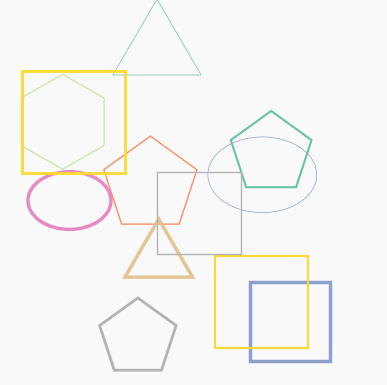[{"shape": "triangle", "thickness": 0.5, "radius": 0.66, "center": [0.405, 0.871]}, {"shape": "pentagon", "thickness": 1.5, "radius": 0.55, "center": [0.7, 0.602]}, {"shape": "pentagon", "thickness": 1, "radius": 0.63, "center": [0.388, 0.52]}, {"shape": "square", "thickness": 2.5, "radius": 0.51, "center": [0.748, 0.165]}, {"shape": "oval", "thickness": 0.5, "radius": 0.7, "center": [0.677, 0.546]}, {"shape": "oval", "thickness": 2.5, "radius": 0.54, "center": [0.179, 0.479]}, {"shape": "hexagon", "thickness": 0.5, "radius": 0.62, "center": [0.162, 0.684]}, {"shape": "square", "thickness": 2, "radius": 0.66, "center": [0.19, 0.682]}, {"shape": "square", "thickness": 1.5, "radius": 0.6, "center": [0.674, 0.217]}, {"shape": "triangle", "thickness": 2.5, "radius": 0.5, "center": [0.41, 0.33]}, {"shape": "square", "thickness": 1, "radius": 0.54, "center": [0.513, 0.447]}, {"shape": "pentagon", "thickness": 2, "radius": 0.52, "center": [0.356, 0.122]}]